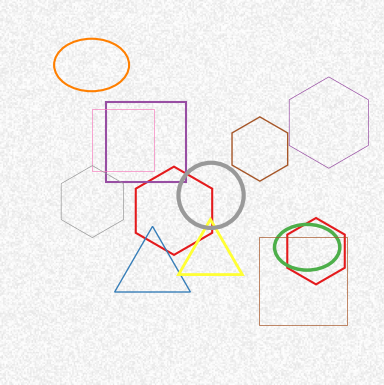[{"shape": "hexagon", "thickness": 1.5, "radius": 0.43, "center": [0.821, 0.348]}, {"shape": "hexagon", "thickness": 1.5, "radius": 0.57, "center": [0.452, 0.453]}, {"shape": "triangle", "thickness": 1, "radius": 0.57, "center": [0.396, 0.298]}, {"shape": "oval", "thickness": 2.5, "radius": 0.42, "center": [0.798, 0.358]}, {"shape": "square", "thickness": 1.5, "radius": 0.52, "center": [0.379, 0.631]}, {"shape": "hexagon", "thickness": 0.5, "radius": 0.59, "center": [0.854, 0.682]}, {"shape": "oval", "thickness": 1.5, "radius": 0.49, "center": [0.238, 0.831]}, {"shape": "triangle", "thickness": 2, "radius": 0.48, "center": [0.547, 0.335]}, {"shape": "square", "thickness": 0.5, "radius": 0.57, "center": [0.788, 0.27]}, {"shape": "hexagon", "thickness": 1, "radius": 0.42, "center": [0.675, 0.613]}, {"shape": "square", "thickness": 0.5, "radius": 0.4, "center": [0.319, 0.637]}, {"shape": "hexagon", "thickness": 0.5, "radius": 0.47, "center": [0.24, 0.476]}, {"shape": "circle", "thickness": 3, "radius": 0.42, "center": [0.548, 0.493]}]